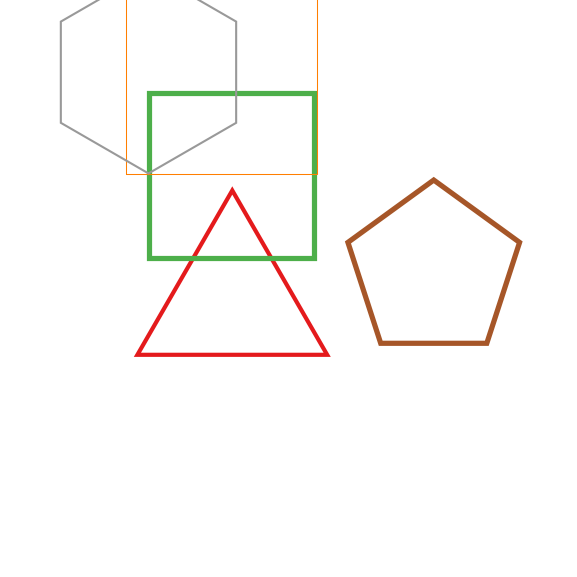[{"shape": "triangle", "thickness": 2, "radius": 0.95, "center": [0.402, 0.48]}, {"shape": "square", "thickness": 2.5, "radius": 0.71, "center": [0.401, 0.695]}, {"shape": "square", "thickness": 0.5, "radius": 0.83, "center": [0.383, 0.863]}, {"shape": "pentagon", "thickness": 2.5, "radius": 0.78, "center": [0.751, 0.531]}, {"shape": "hexagon", "thickness": 1, "radius": 0.88, "center": [0.257, 0.874]}]